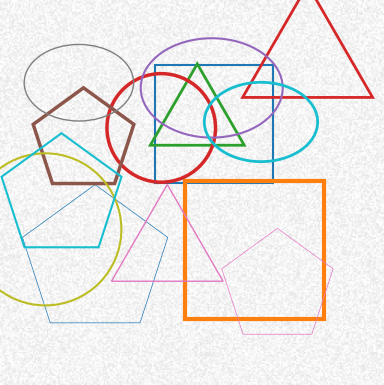[{"shape": "square", "thickness": 1.5, "radius": 0.76, "center": [0.556, 0.679]}, {"shape": "pentagon", "thickness": 0.5, "radius": 0.99, "center": [0.247, 0.322]}, {"shape": "square", "thickness": 3, "radius": 0.9, "center": [0.661, 0.351]}, {"shape": "triangle", "thickness": 2, "radius": 0.7, "center": [0.512, 0.693]}, {"shape": "triangle", "thickness": 2, "radius": 0.97, "center": [0.799, 0.844]}, {"shape": "circle", "thickness": 2.5, "radius": 0.71, "center": [0.419, 0.668]}, {"shape": "oval", "thickness": 1.5, "radius": 0.92, "center": [0.55, 0.772]}, {"shape": "pentagon", "thickness": 2.5, "radius": 0.69, "center": [0.217, 0.634]}, {"shape": "triangle", "thickness": 1, "radius": 0.84, "center": [0.435, 0.353]}, {"shape": "pentagon", "thickness": 0.5, "radius": 0.76, "center": [0.721, 0.255]}, {"shape": "oval", "thickness": 1, "radius": 0.71, "center": [0.205, 0.785]}, {"shape": "circle", "thickness": 1.5, "radius": 0.99, "center": [0.118, 0.404]}, {"shape": "oval", "thickness": 2, "radius": 0.74, "center": [0.678, 0.683]}, {"shape": "pentagon", "thickness": 1.5, "radius": 0.82, "center": [0.16, 0.49]}]